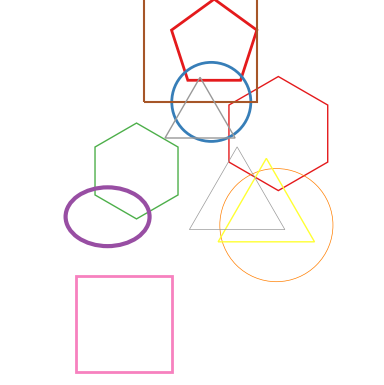[{"shape": "hexagon", "thickness": 1, "radius": 0.74, "center": [0.723, 0.653]}, {"shape": "pentagon", "thickness": 2, "radius": 0.58, "center": [0.556, 0.886]}, {"shape": "circle", "thickness": 2, "radius": 0.51, "center": [0.549, 0.735]}, {"shape": "hexagon", "thickness": 1, "radius": 0.62, "center": [0.355, 0.556]}, {"shape": "oval", "thickness": 3, "radius": 0.55, "center": [0.279, 0.437]}, {"shape": "circle", "thickness": 0.5, "radius": 0.73, "center": [0.718, 0.415]}, {"shape": "triangle", "thickness": 1, "radius": 0.72, "center": [0.692, 0.444]}, {"shape": "square", "thickness": 1.5, "radius": 0.74, "center": [0.521, 0.883]}, {"shape": "square", "thickness": 2, "radius": 0.62, "center": [0.322, 0.158]}, {"shape": "triangle", "thickness": 1, "radius": 0.53, "center": [0.52, 0.694]}, {"shape": "triangle", "thickness": 0.5, "radius": 0.72, "center": [0.616, 0.475]}]